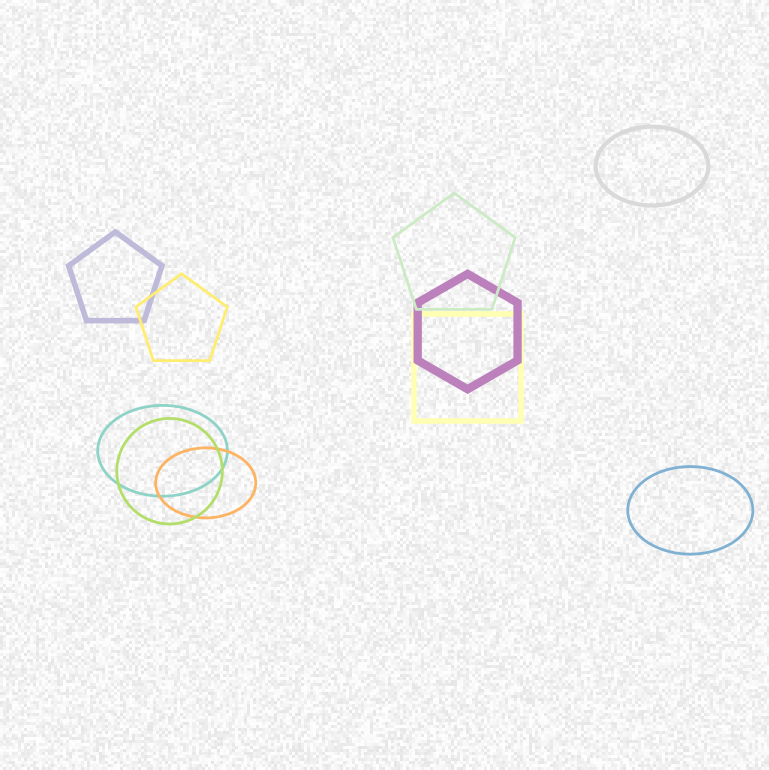[{"shape": "oval", "thickness": 1, "radius": 0.42, "center": [0.211, 0.415]}, {"shape": "square", "thickness": 2, "radius": 0.35, "center": [0.607, 0.523]}, {"shape": "pentagon", "thickness": 2, "radius": 0.32, "center": [0.15, 0.635]}, {"shape": "oval", "thickness": 1, "radius": 0.41, "center": [0.897, 0.337]}, {"shape": "oval", "thickness": 1, "radius": 0.32, "center": [0.267, 0.373]}, {"shape": "circle", "thickness": 1, "radius": 0.34, "center": [0.22, 0.388]}, {"shape": "oval", "thickness": 1.5, "radius": 0.37, "center": [0.847, 0.784]}, {"shape": "hexagon", "thickness": 3, "radius": 0.37, "center": [0.607, 0.569]}, {"shape": "pentagon", "thickness": 1, "radius": 0.42, "center": [0.59, 0.666]}, {"shape": "pentagon", "thickness": 1, "radius": 0.31, "center": [0.236, 0.582]}]